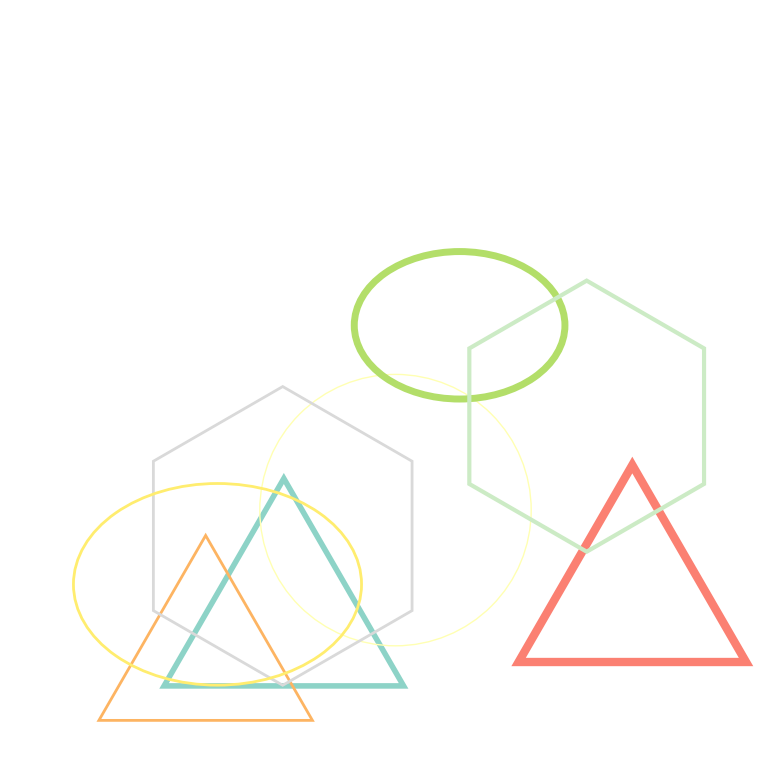[{"shape": "triangle", "thickness": 2, "radius": 0.9, "center": [0.369, 0.199]}, {"shape": "circle", "thickness": 0.5, "radius": 0.88, "center": [0.514, 0.338]}, {"shape": "triangle", "thickness": 3, "radius": 0.85, "center": [0.821, 0.226]}, {"shape": "triangle", "thickness": 1, "radius": 0.8, "center": [0.267, 0.144]}, {"shape": "oval", "thickness": 2.5, "radius": 0.68, "center": [0.597, 0.578]}, {"shape": "hexagon", "thickness": 1, "radius": 0.97, "center": [0.367, 0.304]}, {"shape": "hexagon", "thickness": 1.5, "radius": 0.88, "center": [0.762, 0.46]}, {"shape": "oval", "thickness": 1, "radius": 0.94, "center": [0.282, 0.241]}]